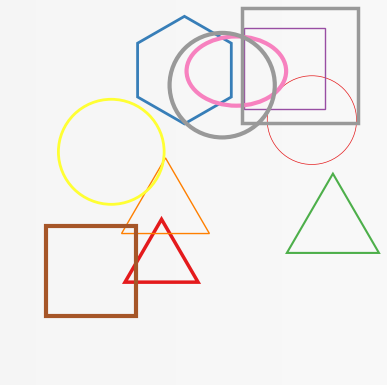[{"shape": "triangle", "thickness": 2.5, "radius": 0.54, "center": [0.417, 0.322]}, {"shape": "circle", "thickness": 0.5, "radius": 0.58, "center": [0.805, 0.688]}, {"shape": "hexagon", "thickness": 2, "radius": 0.7, "center": [0.476, 0.818]}, {"shape": "triangle", "thickness": 1.5, "radius": 0.69, "center": [0.859, 0.412]}, {"shape": "square", "thickness": 1, "radius": 0.52, "center": [0.734, 0.822]}, {"shape": "triangle", "thickness": 1, "radius": 0.65, "center": [0.427, 0.459]}, {"shape": "circle", "thickness": 2, "radius": 0.68, "center": [0.287, 0.606]}, {"shape": "square", "thickness": 3, "radius": 0.58, "center": [0.235, 0.295]}, {"shape": "oval", "thickness": 3, "radius": 0.64, "center": [0.61, 0.815]}, {"shape": "circle", "thickness": 3, "radius": 0.68, "center": [0.573, 0.779]}, {"shape": "square", "thickness": 2.5, "radius": 0.75, "center": [0.775, 0.83]}]